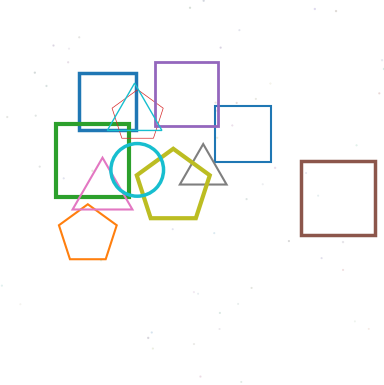[{"shape": "square", "thickness": 2.5, "radius": 0.37, "center": [0.279, 0.736]}, {"shape": "square", "thickness": 1.5, "radius": 0.36, "center": [0.632, 0.652]}, {"shape": "pentagon", "thickness": 1.5, "radius": 0.39, "center": [0.228, 0.391]}, {"shape": "square", "thickness": 3, "radius": 0.47, "center": [0.241, 0.583]}, {"shape": "pentagon", "thickness": 0.5, "radius": 0.35, "center": [0.358, 0.697]}, {"shape": "square", "thickness": 2, "radius": 0.41, "center": [0.484, 0.756]}, {"shape": "square", "thickness": 2.5, "radius": 0.48, "center": [0.878, 0.486]}, {"shape": "triangle", "thickness": 1.5, "radius": 0.45, "center": [0.266, 0.501]}, {"shape": "triangle", "thickness": 1.5, "radius": 0.35, "center": [0.528, 0.556]}, {"shape": "pentagon", "thickness": 3, "radius": 0.5, "center": [0.45, 0.514]}, {"shape": "triangle", "thickness": 1, "radius": 0.41, "center": [0.35, 0.702]}, {"shape": "circle", "thickness": 2.5, "radius": 0.34, "center": [0.356, 0.559]}]